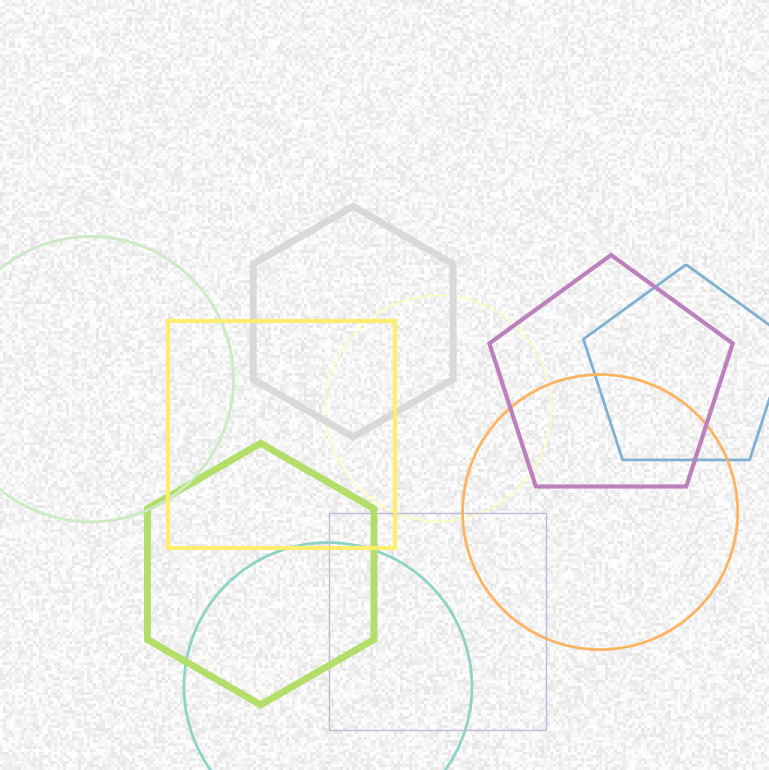[{"shape": "circle", "thickness": 1, "radius": 0.94, "center": [0.426, 0.108]}, {"shape": "circle", "thickness": 0.5, "radius": 0.73, "center": [0.57, 0.47]}, {"shape": "square", "thickness": 0.5, "radius": 0.7, "center": [0.568, 0.193]}, {"shape": "pentagon", "thickness": 1, "radius": 0.7, "center": [0.891, 0.516]}, {"shape": "circle", "thickness": 1, "radius": 0.89, "center": [0.779, 0.335]}, {"shape": "hexagon", "thickness": 2.5, "radius": 0.85, "center": [0.339, 0.254]}, {"shape": "hexagon", "thickness": 2.5, "radius": 0.75, "center": [0.459, 0.582]}, {"shape": "pentagon", "thickness": 1.5, "radius": 0.83, "center": [0.794, 0.503]}, {"shape": "circle", "thickness": 1, "radius": 0.93, "center": [0.118, 0.508]}, {"shape": "square", "thickness": 1.5, "radius": 0.74, "center": [0.366, 0.436]}]